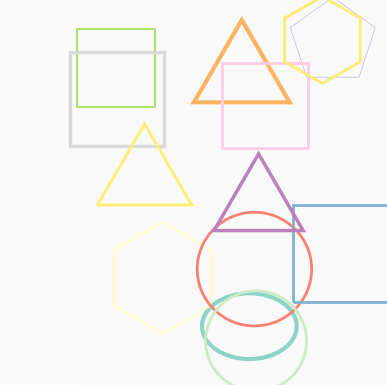[{"shape": "oval", "thickness": 3, "radius": 0.61, "center": [0.643, 0.153]}, {"shape": "hexagon", "thickness": 1, "radius": 0.72, "center": [0.42, 0.278]}, {"shape": "pentagon", "thickness": 0.5, "radius": 0.58, "center": [0.859, 0.893]}, {"shape": "circle", "thickness": 2, "radius": 0.74, "center": [0.657, 0.301]}, {"shape": "square", "thickness": 2, "radius": 0.63, "center": [0.883, 0.342]}, {"shape": "triangle", "thickness": 3, "radius": 0.71, "center": [0.624, 0.806]}, {"shape": "square", "thickness": 1.5, "radius": 0.51, "center": [0.3, 0.824]}, {"shape": "square", "thickness": 2, "radius": 0.56, "center": [0.683, 0.726]}, {"shape": "square", "thickness": 2.5, "radius": 0.61, "center": [0.302, 0.743]}, {"shape": "triangle", "thickness": 2.5, "radius": 0.66, "center": [0.667, 0.468]}, {"shape": "circle", "thickness": 2, "radius": 0.65, "center": [0.661, 0.114]}, {"shape": "hexagon", "thickness": 2, "radius": 0.56, "center": [0.832, 0.896]}, {"shape": "triangle", "thickness": 2, "radius": 0.7, "center": [0.373, 0.538]}]